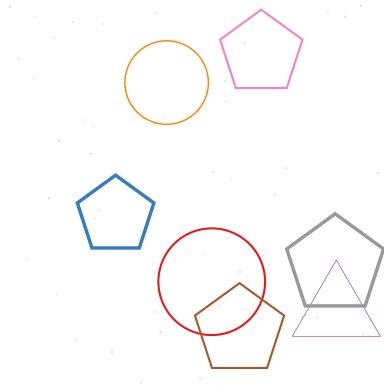[{"shape": "circle", "thickness": 1.5, "radius": 0.69, "center": [0.55, 0.268]}, {"shape": "pentagon", "thickness": 2.5, "radius": 0.52, "center": [0.3, 0.44]}, {"shape": "triangle", "thickness": 0.5, "radius": 0.66, "center": [0.874, 0.193]}, {"shape": "circle", "thickness": 1, "radius": 0.54, "center": [0.433, 0.786]}, {"shape": "pentagon", "thickness": 1.5, "radius": 0.61, "center": [0.622, 0.143]}, {"shape": "pentagon", "thickness": 1.5, "radius": 0.56, "center": [0.679, 0.862]}, {"shape": "pentagon", "thickness": 2.5, "radius": 0.66, "center": [0.871, 0.312]}]